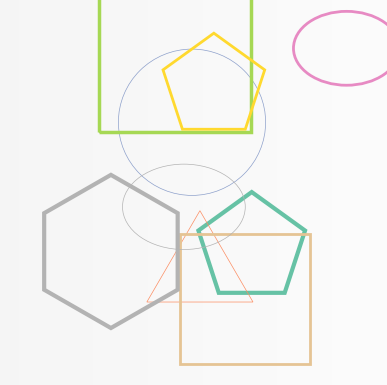[{"shape": "pentagon", "thickness": 3, "radius": 0.72, "center": [0.65, 0.356]}, {"shape": "triangle", "thickness": 0.5, "radius": 0.79, "center": [0.516, 0.295]}, {"shape": "circle", "thickness": 0.5, "radius": 0.95, "center": [0.495, 0.682]}, {"shape": "oval", "thickness": 2, "radius": 0.69, "center": [0.894, 0.875]}, {"shape": "square", "thickness": 2.5, "radius": 0.98, "center": [0.451, 0.853]}, {"shape": "pentagon", "thickness": 2, "radius": 0.69, "center": [0.552, 0.776]}, {"shape": "square", "thickness": 2, "radius": 0.84, "center": [0.633, 0.224]}, {"shape": "oval", "thickness": 0.5, "radius": 0.79, "center": [0.475, 0.463]}, {"shape": "hexagon", "thickness": 3, "radius": 0.99, "center": [0.286, 0.347]}]